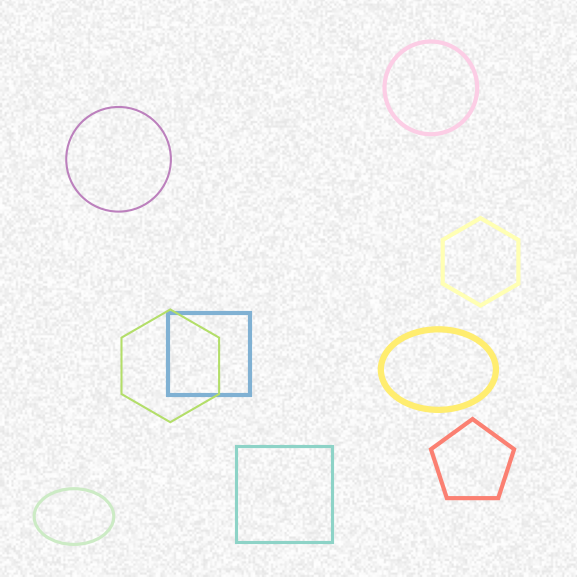[{"shape": "square", "thickness": 1.5, "radius": 0.42, "center": [0.492, 0.144]}, {"shape": "hexagon", "thickness": 2, "radius": 0.38, "center": [0.832, 0.546]}, {"shape": "pentagon", "thickness": 2, "radius": 0.38, "center": [0.818, 0.198]}, {"shape": "square", "thickness": 2, "radius": 0.36, "center": [0.361, 0.386]}, {"shape": "hexagon", "thickness": 1, "radius": 0.49, "center": [0.295, 0.366]}, {"shape": "circle", "thickness": 2, "radius": 0.4, "center": [0.746, 0.847]}, {"shape": "circle", "thickness": 1, "radius": 0.45, "center": [0.205, 0.723]}, {"shape": "oval", "thickness": 1.5, "radius": 0.34, "center": [0.128, 0.105]}, {"shape": "oval", "thickness": 3, "radius": 0.5, "center": [0.759, 0.359]}]